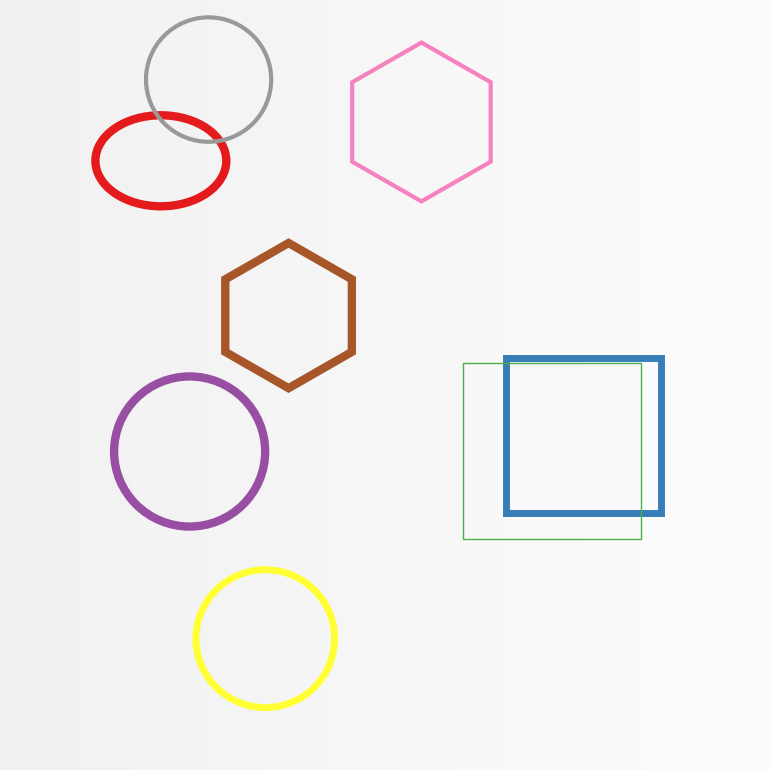[{"shape": "oval", "thickness": 3, "radius": 0.42, "center": [0.208, 0.791]}, {"shape": "square", "thickness": 2.5, "radius": 0.5, "center": [0.753, 0.434]}, {"shape": "square", "thickness": 0.5, "radius": 0.57, "center": [0.712, 0.414]}, {"shape": "circle", "thickness": 3, "radius": 0.49, "center": [0.245, 0.414]}, {"shape": "circle", "thickness": 2.5, "radius": 0.45, "center": [0.342, 0.171]}, {"shape": "hexagon", "thickness": 3, "radius": 0.47, "center": [0.372, 0.59]}, {"shape": "hexagon", "thickness": 1.5, "radius": 0.52, "center": [0.544, 0.842]}, {"shape": "circle", "thickness": 1.5, "radius": 0.4, "center": [0.269, 0.897]}]